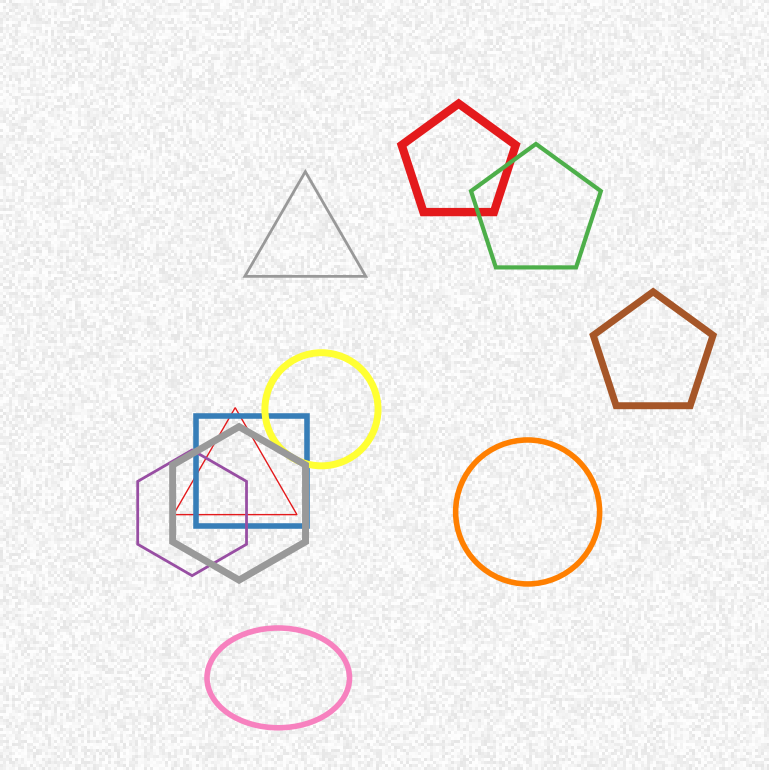[{"shape": "triangle", "thickness": 0.5, "radius": 0.46, "center": [0.305, 0.378]}, {"shape": "pentagon", "thickness": 3, "radius": 0.39, "center": [0.596, 0.788]}, {"shape": "square", "thickness": 2, "radius": 0.36, "center": [0.326, 0.388]}, {"shape": "pentagon", "thickness": 1.5, "radius": 0.44, "center": [0.696, 0.724]}, {"shape": "hexagon", "thickness": 1, "radius": 0.41, "center": [0.249, 0.334]}, {"shape": "circle", "thickness": 2, "radius": 0.47, "center": [0.685, 0.335]}, {"shape": "circle", "thickness": 2.5, "radius": 0.37, "center": [0.417, 0.468]}, {"shape": "pentagon", "thickness": 2.5, "radius": 0.41, "center": [0.848, 0.539]}, {"shape": "oval", "thickness": 2, "radius": 0.46, "center": [0.361, 0.12]}, {"shape": "hexagon", "thickness": 2.5, "radius": 0.5, "center": [0.31, 0.346]}, {"shape": "triangle", "thickness": 1, "radius": 0.45, "center": [0.397, 0.686]}]